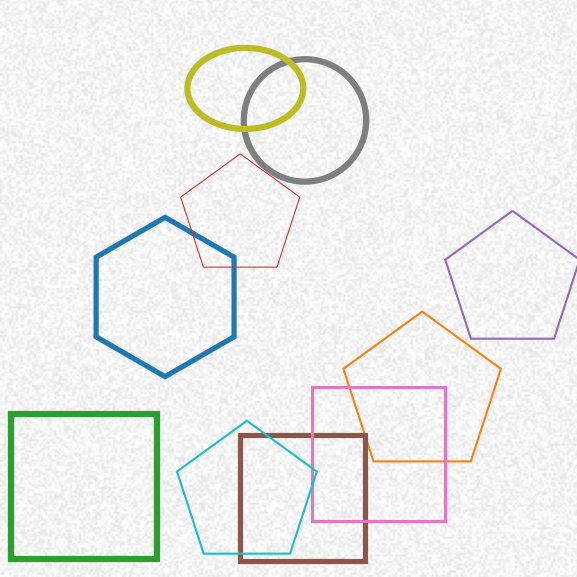[{"shape": "hexagon", "thickness": 2.5, "radius": 0.69, "center": [0.286, 0.485]}, {"shape": "pentagon", "thickness": 1, "radius": 0.72, "center": [0.731, 0.316]}, {"shape": "square", "thickness": 3, "radius": 0.63, "center": [0.145, 0.157]}, {"shape": "pentagon", "thickness": 0.5, "radius": 0.54, "center": [0.416, 0.624]}, {"shape": "pentagon", "thickness": 1, "radius": 0.61, "center": [0.887, 0.512]}, {"shape": "square", "thickness": 2.5, "radius": 0.54, "center": [0.524, 0.137]}, {"shape": "square", "thickness": 1.5, "radius": 0.58, "center": [0.655, 0.213]}, {"shape": "circle", "thickness": 3, "radius": 0.53, "center": [0.528, 0.791]}, {"shape": "oval", "thickness": 3, "radius": 0.5, "center": [0.425, 0.846]}, {"shape": "pentagon", "thickness": 1, "radius": 0.64, "center": [0.427, 0.143]}]